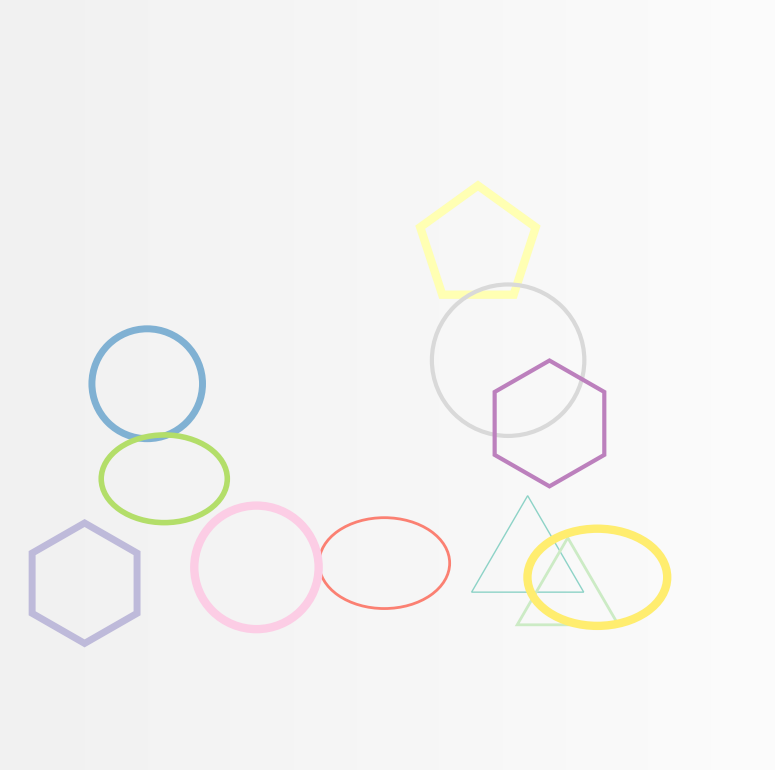[{"shape": "triangle", "thickness": 0.5, "radius": 0.42, "center": [0.681, 0.273]}, {"shape": "pentagon", "thickness": 3, "radius": 0.39, "center": [0.617, 0.681]}, {"shape": "hexagon", "thickness": 2.5, "radius": 0.39, "center": [0.109, 0.243]}, {"shape": "oval", "thickness": 1, "radius": 0.42, "center": [0.496, 0.269]}, {"shape": "circle", "thickness": 2.5, "radius": 0.36, "center": [0.19, 0.502]}, {"shape": "oval", "thickness": 2, "radius": 0.41, "center": [0.212, 0.378]}, {"shape": "circle", "thickness": 3, "radius": 0.4, "center": [0.331, 0.263]}, {"shape": "circle", "thickness": 1.5, "radius": 0.49, "center": [0.656, 0.532]}, {"shape": "hexagon", "thickness": 1.5, "radius": 0.41, "center": [0.709, 0.45]}, {"shape": "triangle", "thickness": 1, "radius": 0.38, "center": [0.733, 0.226]}, {"shape": "oval", "thickness": 3, "radius": 0.45, "center": [0.771, 0.25]}]